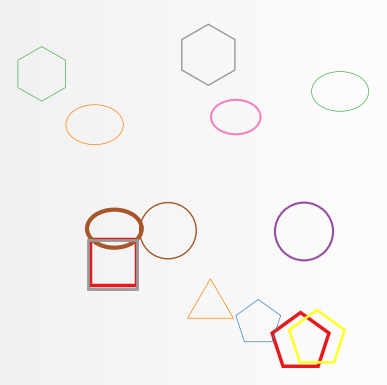[{"shape": "pentagon", "thickness": 2.5, "radius": 0.39, "center": [0.776, 0.111]}, {"shape": "square", "thickness": 2.5, "radius": 0.3, "center": [0.291, 0.319]}, {"shape": "pentagon", "thickness": 0.5, "radius": 0.3, "center": [0.667, 0.161]}, {"shape": "oval", "thickness": 0.5, "radius": 0.37, "center": [0.878, 0.763]}, {"shape": "hexagon", "thickness": 0.5, "radius": 0.35, "center": [0.108, 0.808]}, {"shape": "circle", "thickness": 1.5, "radius": 0.37, "center": [0.785, 0.399]}, {"shape": "triangle", "thickness": 0.5, "radius": 0.34, "center": [0.543, 0.208]}, {"shape": "oval", "thickness": 0.5, "radius": 0.37, "center": [0.244, 0.676]}, {"shape": "pentagon", "thickness": 2, "radius": 0.38, "center": [0.818, 0.12]}, {"shape": "oval", "thickness": 3, "radius": 0.35, "center": [0.295, 0.406]}, {"shape": "circle", "thickness": 1, "radius": 0.37, "center": [0.434, 0.401]}, {"shape": "oval", "thickness": 1.5, "radius": 0.32, "center": [0.608, 0.696]}, {"shape": "hexagon", "thickness": 1, "radius": 0.4, "center": [0.538, 0.858]}, {"shape": "square", "thickness": 2, "radius": 0.32, "center": [0.29, 0.312]}]